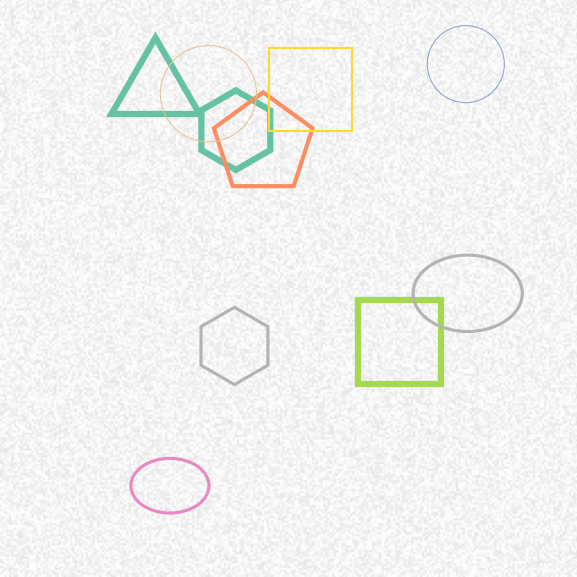[{"shape": "triangle", "thickness": 3, "radius": 0.44, "center": [0.269, 0.846]}, {"shape": "hexagon", "thickness": 3, "radius": 0.34, "center": [0.408, 0.774]}, {"shape": "pentagon", "thickness": 2, "radius": 0.45, "center": [0.456, 0.749]}, {"shape": "circle", "thickness": 0.5, "radius": 0.33, "center": [0.807, 0.888]}, {"shape": "oval", "thickness": 1.5, "radius": 0.34, "center": [0.294, 0.158]}, {"shape": "square", "thickness": 3, "radius": 0.36, "center": [0.692, 0.407]}, {"shape": "square", "thickness": 1, "radius": 0.36, "center": [0.538, 0.844]}, {"shape": "circle", "thickness": 0.5, "radius": 0.42, "center": [0.361, 0.837]}, {"shape": "hexagon", "thickness": 1.5, "radius": 0.33, "center": [0.406, 0.4]}, {"shape": "oval", "thickness": 1.5, "radius": 0.47, "center": [0.81, 0.491]}]